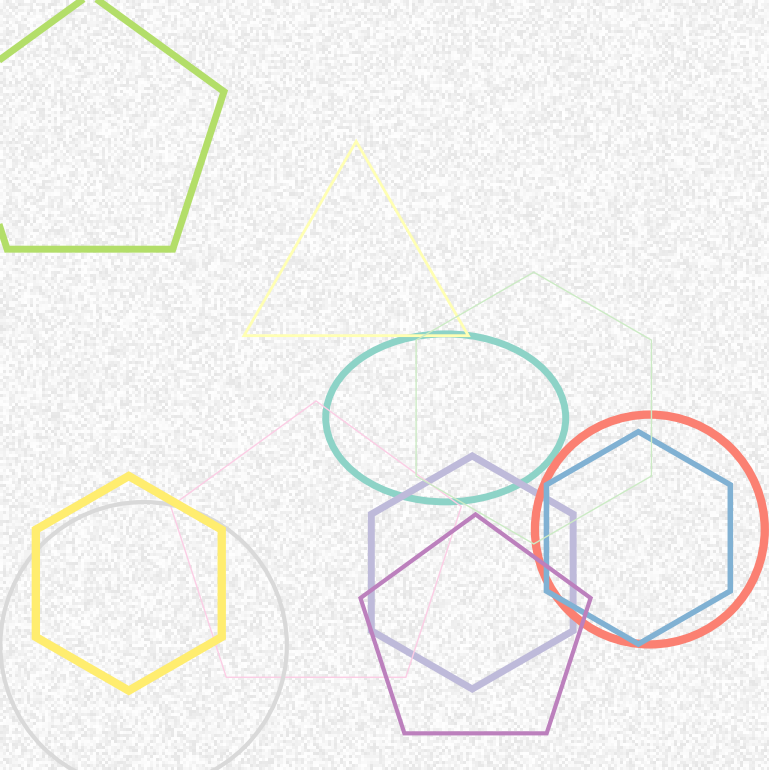[{"shape": "oval", "thickness": 2.5, "radius": 0.78, "center": [0.579, 0.457]}, {"shape": "triangle", "thickness": 1, "radius": 0.84, "center": [0.463, 0.648]}, {"shape": "hexagon", "thickness": 2.5, "radius": 0.76, "center": [0.613, 0.257]}, {"shape": "circle", "thickness": 3, "radius": 0.75, "center": [0.844, 0.312]}, {"shape": "hexagon", "thickness": 2, "radius": 0.69, "center": [0.829, 0.301]}, {"shape": "pentagon", "thickness": 2.5, "radius": 0.92, "center": [0.117, 0.824]}, {"shape": "pentagon", "thickness": 0.5, "radius": 0.99, "center": [0.41, 0.281]}, {"shape": "circle", "thickness": 1.5, "radius": 0.93, "center": [0.187, 0.162]}, {"shape": "pentagon", "thickness": 1.5, "radius": 0.79, "center": [0.618, 0.175]}, {"shape": "hexagon", "thickness": 0.5, "radius": 0.88, "center": [0.693, 0.47]}, {"shape": "hexagon", "thickness": 3, "radius": 0.7, "center": [0.167, 0.242]}]